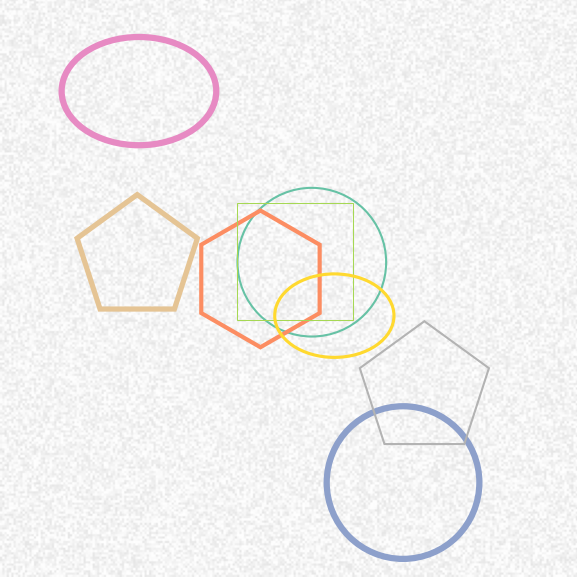[{"shape": "circle", "thickness": 1, "radius": 0.64, "center": [0.54, 0.545]}, {"shape": "hexagon", "thickness": 2, "radius": 0.59, "center": [0.451, 0.516]}, {"shape": "circle", "thickness": 3, "radius": 0.66, "center": [0.698, 0.164]}, {"shape": "oval", "thickness": 3, "radius": 0.67, "center": [0.241, 0.841]}, {"shape": "square", "thickness": 0.5, "radius": 0.51, "center": [0.511, 0.547]}, {"shape": "oval", "thickness": 1.5, "radius": 0.52, "center": [0.579, 0.453]}, {"shape": "pentagon", "thickness": 2.5, "radius": 0.55, "center": [0.238, 0.553]}, {"shape": "pentagon", "thickness": 1, "radius": 0.59, "center": [0.735, 0.325]}]